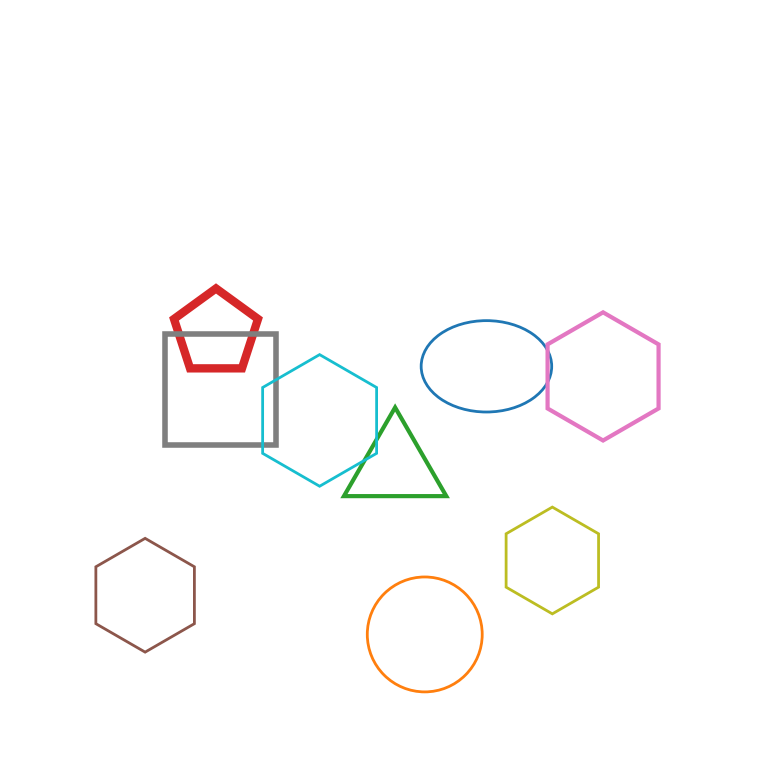[{"shape": "oval", "thickness": 1, "radius": 0.42, "center": [0.632, 0.524]}, {"shape": "circle", "thickness": 1, "radius": 0.37, "center": [0.552, 0.176]}, {"shape": "triangle", "thickness": 1.5, "radius": 0.38, "center": [0.513, 0.394]}, {"shape": "pentagon", "thickness": 3, "radius": 0.29, "center": [0.281, 0.568]}, {"shape": "hexagon", "thickness": 1, "radius": 0.37, "center": [0.188, 0.227]}, {"shape": "hexagon", "thickness": 1.5, "radius": 0.42, "center": [0.783, 0.511]}, {"shape": "square", "thickness": 2, "radius": 0.36, "center": [0.287, 0.494]}, {"shape": "hexagon", "thickness": 1, "radius": 0.35, "center": [0.717, 0.272]}, {"shape": "hexagon", "thickness": 1, "radius": 0.43, "center": [0.415, 0.454]}]